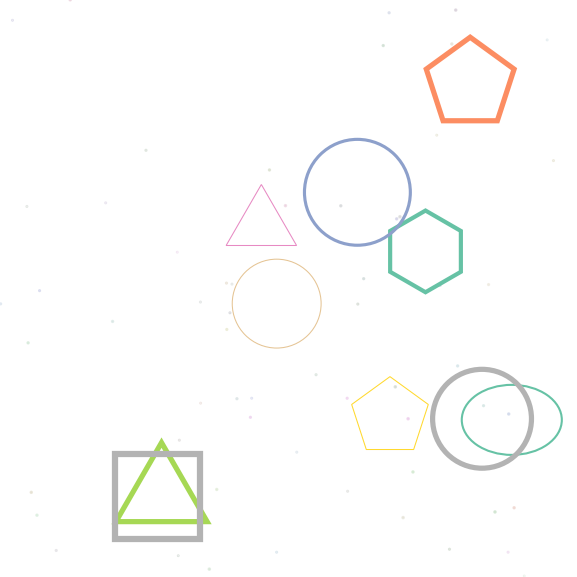[{"shape": "oval", "thickness": 1, "radius": 0.43, "center": [0.886, 0.272]}, {"shape": "hexagon", "thickness": 2, "radius": 0.35, "center": [0.737, 0.564]}, {"shape": "pentagon", "thickness": 2.5, "radius": 0.4, "center": [0.814, 0.855]}, {"shape": "circle", "thickness": 1.5, "radius": 0.46, "center": [0.619, 0.666]}, {"shape": "triangle", "thickness": 0.5, "radius": 0.35, "center": [0.453, 0.609]}, {"shape": "triangle", "thickness": 2.5, "radius": 0.46, "center": [0.28, 0.141]}, {"shape": "pentagon", "thickness": 0.5, "radius": 0.35, "center": [0.675, 0.277]}, {"shape": "circle", "thickness": 0.5, "radius": 0.38, "center": [0.479, 0.473]}, {"shape": "circle", "thickness": 2.5, "radius": 0.43, "center": [0.835, 0.274]}, {"shape": "square", "thickness": 3, "radius": 0.37, "center": [0.273, 0.14]}]